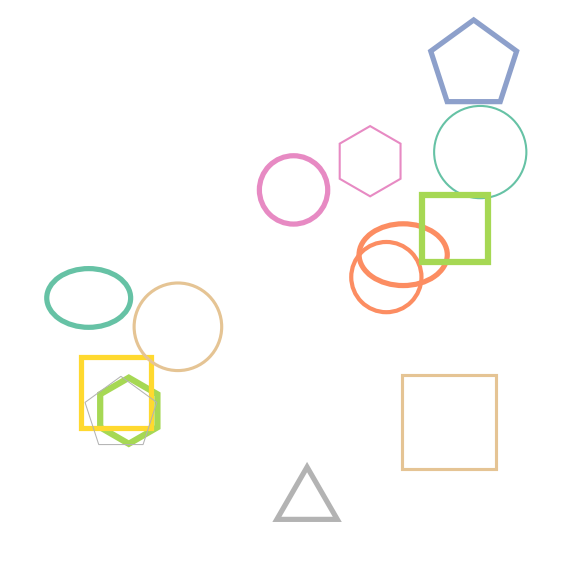[{"shape": "circle", "thickness": 1, "radius": 0.4, "center": [0.832, 0.736]}, {"shape": "oval", "thickness": 2.5, "radius": 0.36, "center": [0.154, 0.483]}, {"shape": "circle", "thickness": 2, "radius": 0.3, "center": [0.669, 0.519]}, {"shape": "oval", "thickness": 2.5, "radius": 0.38, "center": [0.698, 0.558]}, {"shape": "pentagon", "thickness": 2.5, "radius": 0.39, "center": [0.82, 0.886]}, {"shape": "hexagon", "thickness": 1, "radius": 0.3, "center": [0.641, 0.72]}, {"shape": "circle", "thickness": 2.5, "radius": 0.3, "center": [0.508, 0.67]}, {"shape": "hexagon", "thickness": 3, "radius": 0.29, "center": [0.223, 0.288]}, {"shape": "square", "thickness": 3, "radius": 0.29, "center": [0.788, 0.603]}, {"shape": "square", "thickness": 2.5, "radius": 0.31, "center": [0.201, 0.319]}, {"shape": "square", "thickness": 1.5, "radius": 0.41, "center": [0.777, 0.268]}, {"shape": "circle", "thickness": 1.5, "radius": 0.38, "center": [0.308, 0.433]}, {"shape": "triangle", "thickness": 2.5, "radius": 0.3, "center": [0.532, 0.13]}, {"shape": "pentagon", "thickness": 0.5, "radius": 0.33, "center": [0.209, 0.282]}]